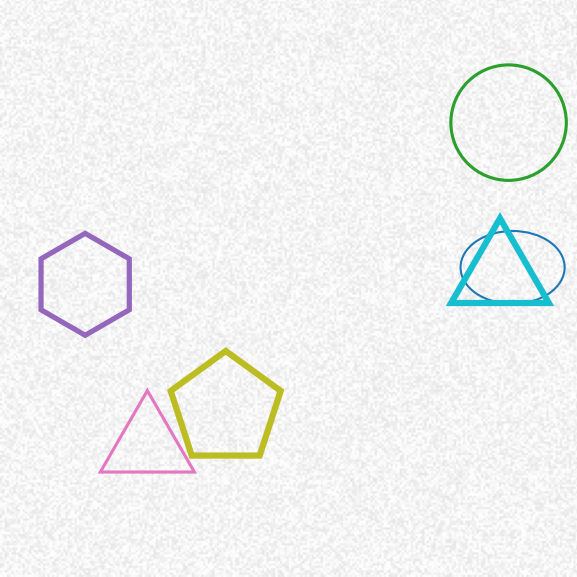[{"shape": "oval", "thickness": 1, "radius": 0.45, "center": [0.888, 0.536]}, {"shape": "circle", "thickness": 1.5, "radius": 0.5, "center": [0.881, 0.787]}, {"shape": "hexagon", "thickness": 2.5, "radius": 0.44, "center": [0.147, 0.507]}, {"shape": "triangle", "thickness": 1.5, "radius": 0.47, "center": [0.255, 0.229]}, {"shape": "pentagon", "thickness": 3, "radius": 0.5, "center": [0.391, 0.291]}, {"shape": "triangle", "thickness": 3, "radius": 0.49, "center": [0.866, 0.523]}]